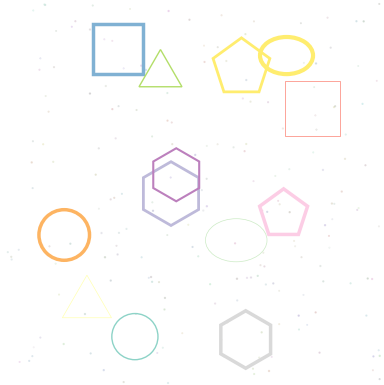[{"shape": "circle", "thickness": 1, "radius": 0.3, "center": [0.35, 0.126]}, {"shape": "triangle", "thickness": 0.5, "radius": 0.37, "center": [0.226, 0.212]}, {"shape": "hexagon", "thickness": 2, "radius": 0.41, "center": [0.444, 0.497]}, {"shape": "square", "thickness": 0.5, "radius": 0.36, "center": [0.812, 0.718]}, {"shape": "square", "thickness": 2.5, "radius": 0.32, "center": [0.308, 0.872]}, {"shape": "circle", "thickness": 2.5, "radius": 0.33, "center": [0.167, 0.39]}, {"shape": "triangle", "thickness": 1, "radius": 0.32, "center": [0.417, 0.807]}, {"shape": "pentagon", "thickness": 2.5, "radius": 0.33, "center": [0.737, 0.444]}, {"shape": "hexagon", "thickness": 2.5, "radius": 0.37, "center": [0.638, 0.118]}, {"shape": "hexagon", "thickness": 1.5, "radius": 0.34, "center": [0.458, 0.546]}, {"shape": "oval", "thickness": 0.5, "radius": 0.4, "center": [0.614, 0.376]}, {"shape": "oval", "thickness": 3, "radius": 0.34, "center": [0.744, 0.856]}, {"shape": "pentagon", "thickness": 2, "radius": 0.39, "center": [0.627, 0.824]}]